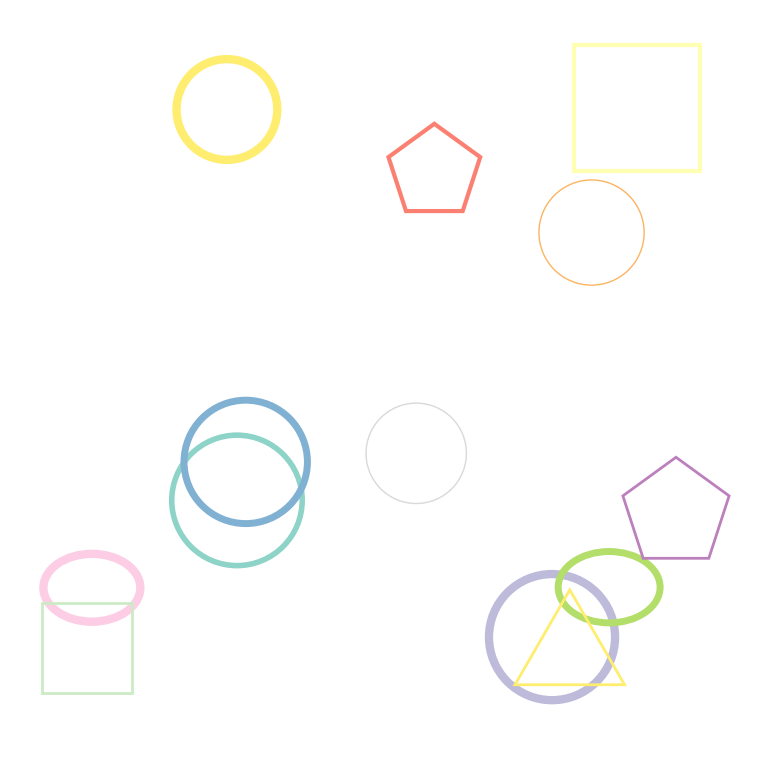[{"shape": "circle", "thickness": 2, "radius": 0.42, "center": [0.308, 0.35]}, {"shape": "square", "thickness": 1.5, "radius": 0.41, "center": [0.827, 0.86]}, {"shape": "circle", "thickness": 3, "radius": 0.41, "center": [0.717, 0.173]}, {"shape": "pentagon", "thickness": 1.5, "radius": 0.31, "center": [0.564, 0.777]}, {"shape": "circle", "thickness": 2.5, "radius": 0.4, "center": [0.319, 0.4]}, {"shape": "circle", "thickness": 0.5, "radius": 0.34, "center": [0.768, 0.698]}, {"shape": "oval", "thickness": 2.5, "radius": 0.33, "center": [0.791, 0.237]}, {"shape": "oval", "thickness": 3, "radius": 0.31, "center": [0.119, 0.237]}, {"shape": "circle", "thickness": 0.5, "radius": 0.33, "center": [0.541, 0.411]}, {"shape": "pentagon", "thickness": 1, "radius": 0.36, "center": [0.878, 0.334]}, {"shape": "square", "thickness": 1, "radius": 0.29, "center": [0.113, 0.158]}, {"shape": "circle", "thickness": 3, "radius": 0.33, "center": [0.295, 0.858]}, {"shape": "triangle", "thickness": 1, "radius": 0.41, "center": [0.74, 0.152]}]